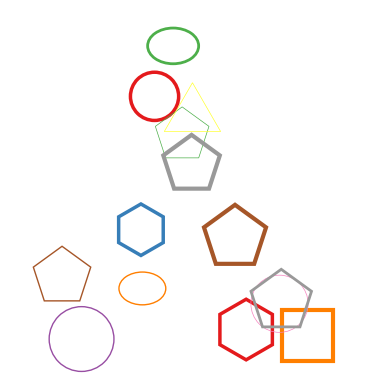[{"shape": "circle", "thickness": 2.5, "radius": 0.31, "center": [0.401, 0.75]}, {"shape": "hexagon", "thickness": 2.5, "radius": 0.39, "center": [0.639, 0.144]}, {"shape": "hexagon", "thickness": 2.5, "radius": 0.33, "center": [0.366, 0.403]}, {"shape": "pentagon", "thickness": 0.5, "radius": 0.37, "center": [0.473, 0.649]}, {"shape": "oval", "thickness": 2, "radius": 0.33, "center": [0.45, 0.881]}, {"shape": "circle", "thickness": 1, "radius": 0.42, "center": [0.212, 0.119]}, {"shape": "oval", "thickness": 1, "radius": 0.3, "center": [0.37, 0.251]}, {"shape": "square", "thickness": 3, "radius": 0.33, "center": [0.799, 0.128]}, {"shape": "triangle", "thickness": 0.5, "radius": 0.42, "center": [0.5, 0.701]}, {"shape": "pentagon", "thickness": 1, "radius": 0.39, "center": [0.161, 0.282]}, {"shape": "pentagon", "thickness": 3, "radius": 0.42, "center": [0.61, 0.383]}, {"shape": "circle", "thickness": 0.5, "radius": 0.37, "center": [0.726, 0.211]}, {"shape": "pentagon", "thickness": 3, "radius": 0.39, "center": [0.498, 0.572]}, {"shape": "pentagon", "thickness": 2, "radius": 0.41, "center": [0.73, 0.218]}]